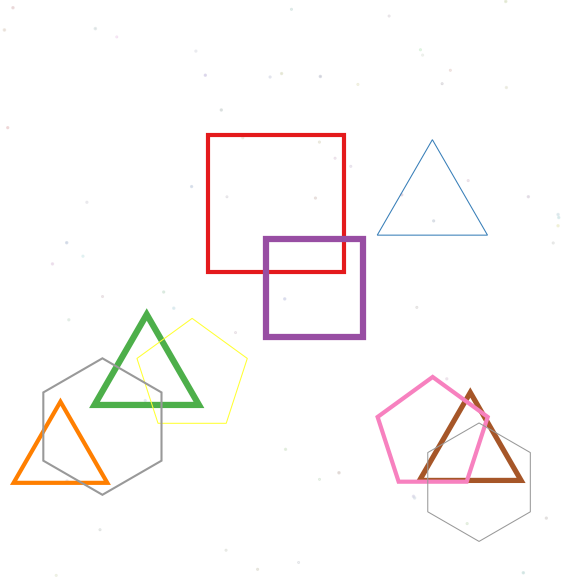[{"shape": "square", "thickness": 2, "radius": 0.59, "center": [0.478, 0.646]}, {"shape": "triangle", "thickness": 0.5, "radius": 0.55, "center": [0.749, 0.647]}, {"shape": "triangle", "thickness": 3, "radius": 0.52, "center": [0.254, 0.35]}, {"shape": "square", "thickness": 3, "radius": 0.42, "center": [0.544, 0.5]}, {"shape": "triangle", "thickness": 2, "radius": 0.47, "center": [0.105, 0.21]}, {"shape": "pentagon", "thickness": 0.5, "radius": 0.5, "center": [0.333, 0.347]}, {"shape": "triangle", "thickness": 2.5, "radius": 0.51, "center": [0.814, 0.218]}, {"shape": "pentagon", "thickness": 2, "radius": 0.5, "center": [0.749, 0.246]}, {"shape": "hexagon", "thickness": 0.5, "radius": 0.51, "center": [0.83, 0.164]}, {"shape": "hexagon", "thickness": 1, "radius": 0.59, "center": [0.177, 0.261]}]